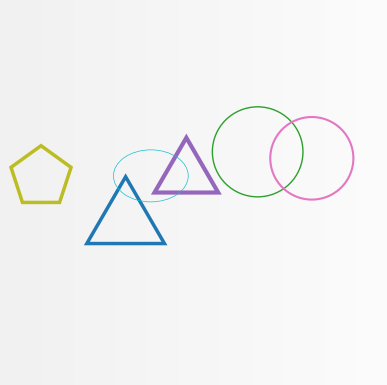[{"shape": "triangle", "thickness": 2.5, "radius": 0.58, "center": [0.324, 0.425]}, {"shape": "circle", "thickness": 1, "radius": 0.58, "center": [0.665, 0.606]}, {"shape": "triangle", "thickness": 3, "radius": 0.47, "center": [0.481, 0.547]}, {"shape": "circle", "thickness": 1.5, "radius": 0.54, "center": [0.805, 0.589]}, {"shape": "pentagon", "thickness": 2.5, "radius": 0.41, "center": [0.106, 0.54]}, {"shape": "oval", "thickness": 0.5, "radius": 0.48, "center": [0.389, 0.543]}]